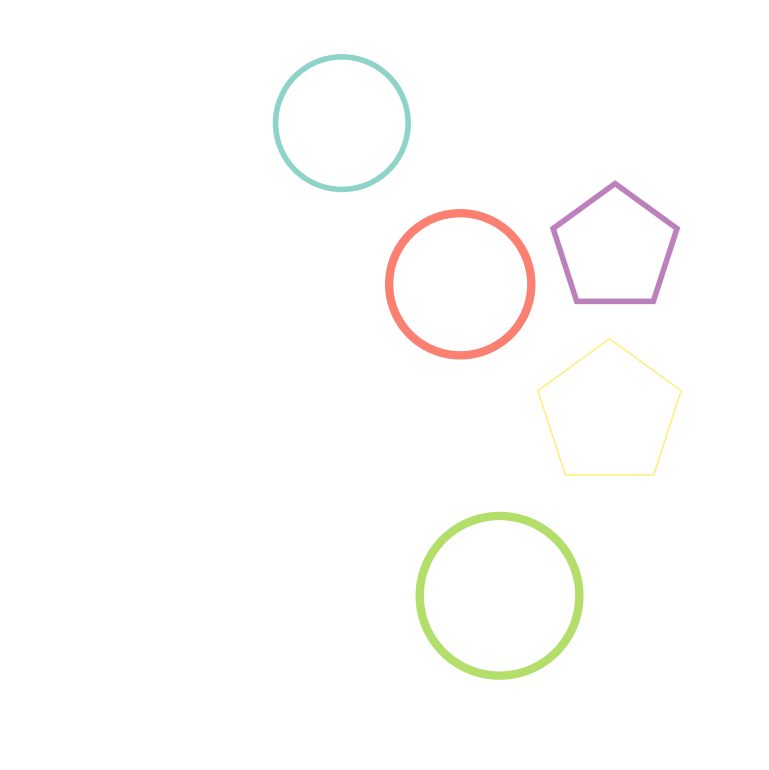[{"shape": "circle", "thickness": 2, "radius": 0.43, "center": [0.444, 0.84]}, {"shape": "circle", "thickness": 3, "radius": 0.46, "center": [0.598, 0.631]}, {"shape": "circle", "thickness": 3, "radius": 0.52, "center": [0.649, 0.226]}, {"shape": "pentagon", "thickness": 2, "radius": 0.42, "center": [0.799, 0.677]}, {"shape": "pentagon", "thickness": 0.5, "radius": 0.49, "center": [0.792, 0.462]}]